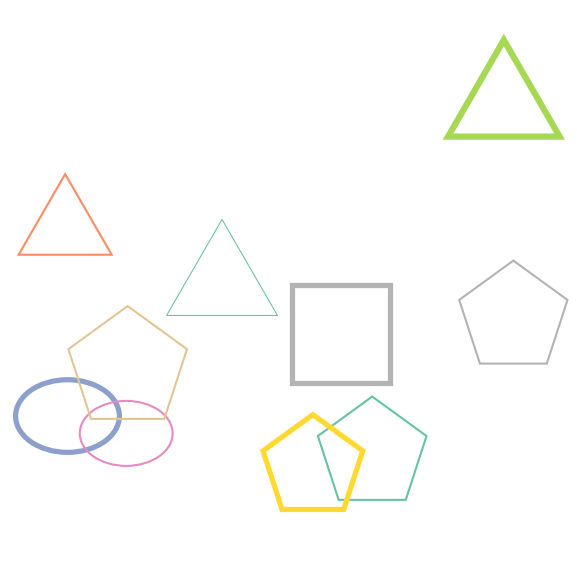[{"shape": "pentagon", "thickness": 1, "radius": 0.49, "center": [0.645, 0.214]}, {"shape": "triangle", "thickness": 0.5, "radius": 0.55, "center": [0.384, 0.508]}, {"shape": "triangle", "thickness": 1, "radius": 0.47, "center": [0.113, 0.605]}, {"shape": "oval", "thickness": 2.5, "radius": 0.45, "center": [0.117, 0.279]}, {"shape": "oval", "thickness": 1, "radius": 0.4, "center": [0.219, 0.249]}, {"shape": "triangle", "thickness": 3, "radius": 0.56, "center": [0.872, 0.818]}, {"shape": "pentagon", "thickness": 2.5, "radius": 0.45, "center": [0.542, 0.19]}, {"shape": "pentagon", "thickness": 1, "radius": 0.54, "center": [0.221, 0.361]}, {"shape": "square", "thickness": 2.5, "radius": 0.43, "center": [0.59, 0.42]}, {"shape": "pentagon", "thickness": 1, "radius": 0.49, "center": [0.889, 0.449]}]